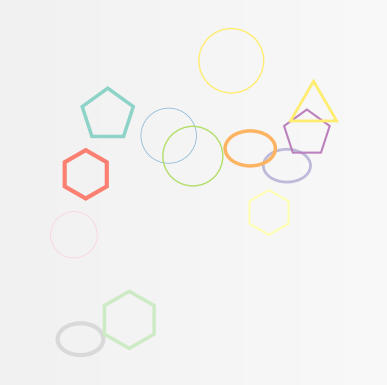[{"shape": "pentagon", "thickness": 2.5, "radius": 0.35, "center": [0.278, 0.702]}, {"shape": "hexagon", "thickness": 1.5, "radius": 0.29, "center": [0.694, 0.448]}, {"shape": "oval", "thickness": 2, "radius": 0.3, "center": [0.741, 0.57]}, {"shape": "hexagon", "thickness": 3, "radius": 0.31, "center": [0.221, 0.547]}, {"shape": "circle", "thickness": 0.5, "radius": 0.36, "center": [0.435, 0.648]}, {"shape": "oval", "thickness": 2.5, "radius": 0.32, "center": [0.646, 0.615]}, {"shape": "circle", "thickness": 1, "radius": 0.39, "center": [0.498, 0.594]}, {"shape": "circle", "thickness": 0.5, "radius": 0.3, "center": [0.191, 0.39]}, {"shape": "oval", "thickness": 3, "radius": 0.3, "center": [0.208, 0.119]}, {"shape": "pentagon", "thickness": 1.5, "radius": 0.31, "center": [0.792, 0.654]}, {"shape": "hexagon", "thickness": 2.5, "radius": 0.37, "center": [0.334, 0.169]}, {"shape": "circle", "thickness": 1, "radius": 0.42, "center": [0.597, 0.842]}, {"shape": "triangle", "thickness": 2, "radius": 0.34, "center": [0.809, 0.72]}]